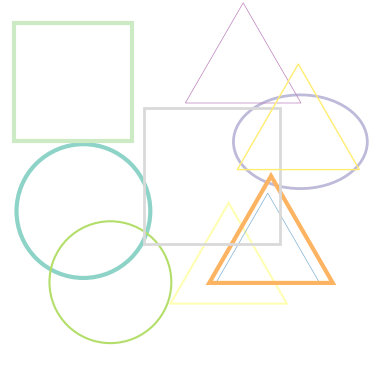[{"shape": "circle", "thickness": 3, "radius": 0.87, "center": [0.217, 0.452]}, {"shape": "triangle", "thickness": 1.5, "radius": 0.87, "center": [0.594, 0.299]}, {"shape": "oval", "thickness": 2, "radius": 0.87, "center": [0.78, 0.632]}, {"shape": "triangle", "thickness": 0.5, "radius": 0.79, "center": [0.695, 0.34]}, {"shape": "triangle", "thickness": 3, "radius": 0.93, "center": [0.704, 0.358]}, {"shape": "circle", "thickness": 1.5, "radius": 0.79, "center": [0.287, 0.267]}, {"shape": "square", "thickness": 2, "radius": 0.88, "center": [0.55, 0.544]}, {"shape": "triangle", "thickness": 0.5, "radius": 0.87, "center": [0.632, 0.819]}, {"shape": "square", "thickness": 3, "radius": 0.77, "center": [0.19, 0.786]}, {"shape": "triangle", "thickness": 1, "radius": 0.91, "center": [0.775, 0.651]}]